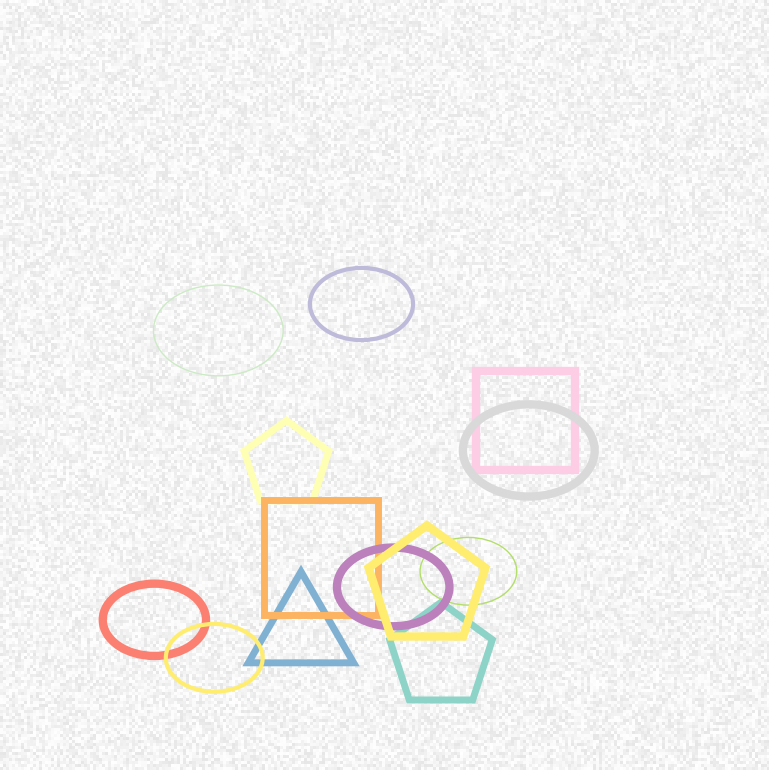[{"shape": "pentagon", "thickness": 2.5, "radius": 0.35, "center": [0.573, 0.148]}, {"shape": "pentagon", "thickness": 2.5, "radius": 0.29, "center": [0.372, 0.396]}, {"shape": "oval", "thickness": 1.5, "radius": 0.33, "center": [0.469, 0.605]}, {"shape": "oval", "thickness": 3, "radius": 0.34, "center": [0.201, 0.195]}, {"shape": "triangle", "thickness": 2.5, "radius": 0.39, "center": [0.391, 0.179]}, {"shape": "square", "thickness": 2.5, "radius": 0.37, "center": [0.417, 0.276]}, {"shape": "oval", "thickness": 0.5, "radius": 0.31, "center": [0.608, 0.258]}, {"shape": "square", "thickness": 3, "radius": 0.32, "center": [0.682, 0.454]}, {"shape": "oval", "thickness": 3, "radius": 0.43, "center": [0.687, 0.415]}, {"shape": "oval", "thickness": 3, "radius": 0.37, "center": [0.511, 0.238]}, {"shape": "oval", "thickness": 0.5, "radius": 0.42, "center": [0.284, 0.571]}, {"shape": "pentagon", "thickness": 3, "radius": 0.4, "center": [0.555, 0.238]}, {"shape": "oval", "thickness": 1.5, "radius": 0.31, "center": [0.278, 0.146]}]